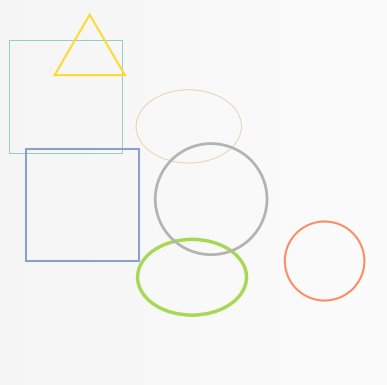[{"shape": "square", "thickness": 0.5, "radius": 0.73, "center": [0.169, 0.75]}, {"shape": "circle", "thickness": 1.5, "radius": 0.51, "center": [0.838, 0.322]}, {"shape": "square", "thickness": 1.5, "radius": 0.73, "center": [0.213, 0.468]}, {"shape": "oval", "thickness": 2.5, "radius": 0.7, "center": [0.496, 0.28]}, {"shape": "triangle", "thickness": 1.5, "radius": 0.52, "center": [0.232, 0.857]}, {"shape": "oval", "thickness": 0.5, "radius": 0.68, "center": [0.487, 0.672]}, {"shape": "circle", "thickness": 2, "radius": 0.72, "center": [0.545, 0.483]}]